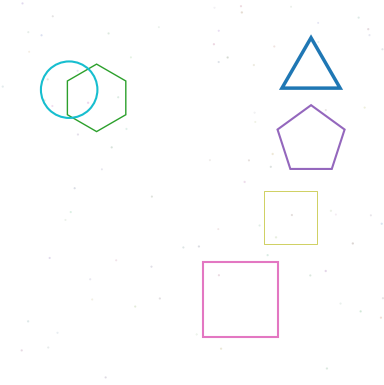[{"shape": "triangle", "thickness": 2.5, "radius": 0.44, "center": [0.808, 0.815]}, {"shape": "hexagon", "thickness": 1, "radius": 0.44, "center": [0.251, 0.746]}, {"shape": "pentagon", "thickness": 1.5, "radius": 0.46, "center": [0.808, 0.635]}, {"shape": "square", "thickness": 1.5, "radius": 0.49, "center": [0.626, 0.222]}, {"shape": "square", "thickness": 0.5, "radius": 0.34, "center": [0.754, 0.434]}, {"shape": "circle", "thickness": 1.5, "radius": 0.37, "center": [0.18, 0.767]}]